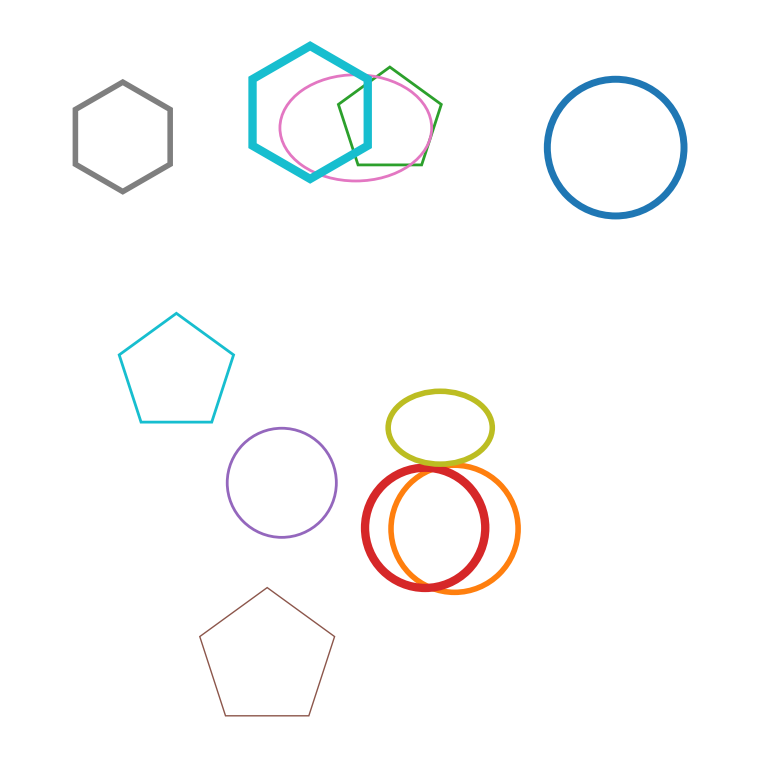[{"shape": "circle", "thickness": 2.5, "radius": 0.44, "center": [0.8, 0.808]}, {"shape": "circle", "thickness": 2, "radius": 0.41, "center": [0.59, 0.313]}, {"shape": "pentagon", "thickness": 1, "radius": 0.35, "center": [0.506, 0.843]}, {"shape": "circle", "thickness": 3, "radius": 0.39, "center": [0.552, 0.314]}, {"shape": "circle", "thickness": 1, "radius": 0.35, "center": [0.366, 0.373]}, {"shape": "pentagon", "thickness": 0.5, "radius": 0.46, "center": [0.347, 0.145]}, {"shape": "oval", "thickness": 1, "radius": 0.49, "center": [0.462, 0.834]}, {"shape": "hexagon", "thickness": 2, "radius": 0.36, "center": [0.159, 0.822]}, {"shape": "oval", "thickness": 2, "radius": 0.34, "center": [0.572, 0.445]}, {"shape": "pentagon", "thickness": 1, "radius": 0.39, "center": [0.229, 0.515]}, {"shape": "hexagon", "thickness": 3, "radius": 0.43, "center": [0.403, 0.854]}]